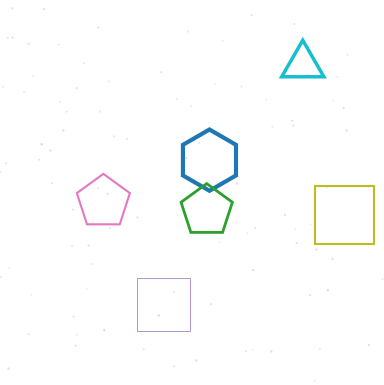[{"shape": "hexagon", "thickness": 3, "radius": 0.4, "center": [0.544, 0.584]}, {"shape": "pentagon", "thickness": 2, "radius": 0.35, "center": [0.537, 0.453]}, {"shape": "square", "thickness": 0.5, "radius": 0.35, "center": [0.424, 0.21]}, {"shape": "pentagon", "thickness": 1.5, "radius": 0.36, "center": [0.268, 0.476]}, {"shape": "square", "thickness": 1.5, "radius": 0.38, "center": [0.895, 0.441]}, {"shape": "triangle", "thickness": 2.5, "radius": 0.32, "center": [0.786, 0.832]}]